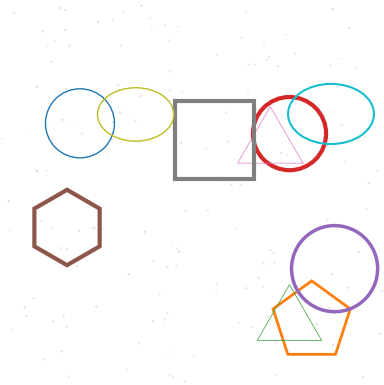[{"shape": "circle", "thickness": 1, "radius": 0.45, "center": [0.208, 0.68]}, {"shape": "pentagon", "thickness": 2, "radius": 0.53, "center": [0.81, 0.165]}, {"shape": "triangle", "thickness": 0.5, "radius": 0.48, "center": [0.752, 0.164]}, {"shape": "circle", "thickness": 3, "radius": 0.48, "center": [0.752, 0.653]}, {"shape": "circle", "thickness": 2.5, "radius": 0.56, "center": [0.869, 0.302]}, {"shape": "hexagon", "thickness": 3, "radius": 0.49, "center": [0.174, 0.409]}, {"shape": "triangle", "thickness": 0.5, "radius": 0.49, "center": [0.702, 0.625]}, {"shape": "square", "thickness": 3, "radius": 0.51, "center": [0.558, 0.637]}, {"shape": "oval", "thickness": 1, "radius": 0.5, "center": [0.352, 0.703]}, {"shape": "oval", "thickness": 1.5, "radius": 0.56, "center": [0.86, 0.704]}]